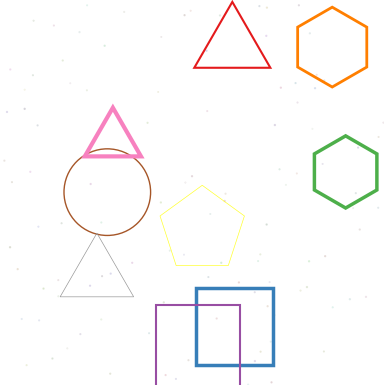[{"shape": "triangle", "thickness": 1.5, "radius": 0.57, "center": [0.603, 0.881]}, {"shape": "square", "thickness": 2.5, "radius": 0.5, "center": [0.61, 0.152]}, {"shape": "hexagon", "thickness": 2.5, "radius": 0.47, "center": [0.898, 0.553]}, {"shape": "square", "thickness": 1.5, "radius": 0.54, "center": [0.515, 0.1]}, {"shape": "hexagon", "thickness": 2, "radius": 0.52, "center": [0.863, 0.878]}, {"shape": "pentagon", "thickness": 0.5, "radius": 0.58, "center": [0.525, 0.403]}, {"shape": "circle", "thickness": 1, "radius": 0.56, "center": [0.279, 0.501]}, {"shape": "triangle", "thickness": 3, "radius": 0.42, "center": [0.293, 0.636]}, {"shape": "triangle", "thickness": 0.5, "radius": 0.55, "center": [0.252, 0.284]}]